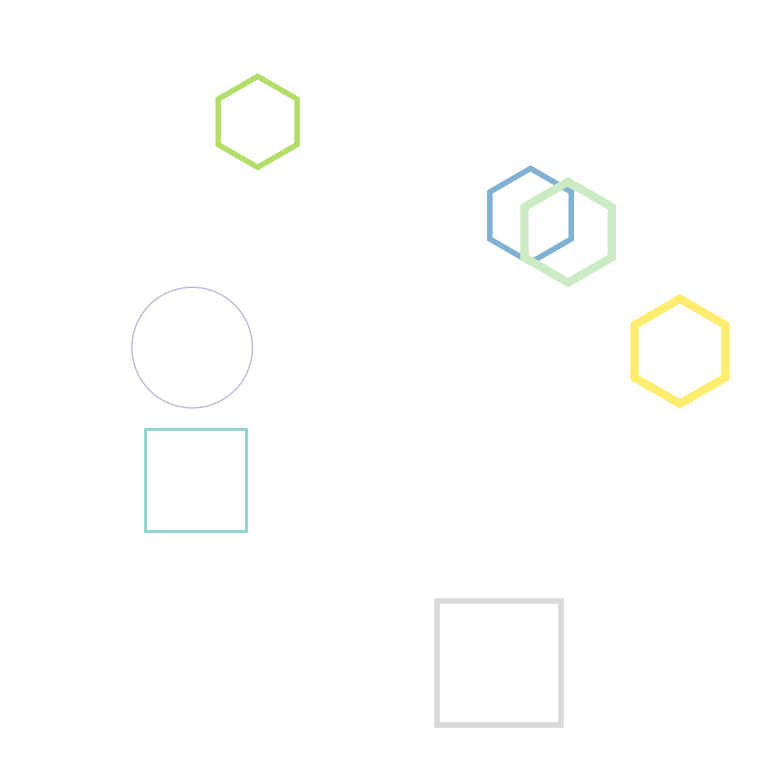[{"shape": "square", "thickness": 1, "radius": 0.33, "center": [0.254, 0.377]}, {"shape": "circle", "thickness": 0.5, "radius": 0.39, "center": [0.25, 0.549]}, {"shape": "hexagon", "thickness": 2, "radius": 0.31, "center": [0.689, 0.72]}, {"shape": "hexagon", "thickness": 2, "radius": 0.3, "center": [0.335, 0.842]}, {"shape": "square", "thickness": 2, "radius": 0.4, "center": [0.648, 0.138]}, {"shape": "hexagon", "thickness": 3, "radius": 0.33, "center": [0.738, 0.698]}, {"shape": "hexagon", "thickness": 3, "radius": 0.34, "center": [0.883, 0.544]}]